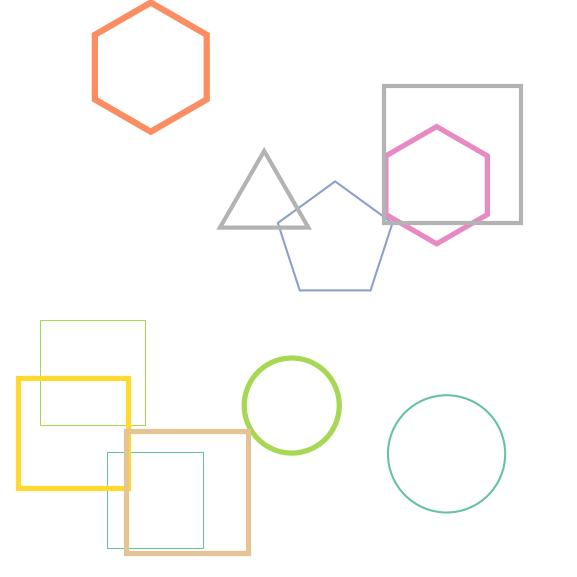[{"shape": "circle", "thickness": 1, "radius": 0.51, "center": [0.773, 0.213]}, {"shape": "square", "thickness": 0.5, "radius": 0.41, "center": [0.269, 0.134]}, {"shape": "hexagon", "thickness": 3, "radius": 0.56, "center": [0.261, 0.883]}, {"shape": "pentagon", "thickness": 1, "radius": 0.52, "center": [0.58, 0.581]}, {"shape": "hexagon", "thickness": 2.5, "radius": 0.51, "center": [0.756, 0.678]}, {"shape": "square", "thickness": 0.5, "radius": 0.46, "center": [0.161, 0.354]}, {"shape": "circle", "thickness": 2.5, "radius": 0.41, "center": [0.505, 0.297]}, {"shape": "square", "thickness": 2.5, "radius": 0.48, "center": [0.126, 0.249]}, {"shape": "square", "thickness": 2.5, "radius": 0.53, "center": [0.324, 0.146]}, {"shape": "square", "thickness": 2, "radius": 0.59, "center": [0.783, 0.732]}, {"shape": "triangle", "thickness": 2, "radius": 0.44, "center": [0.457, 0.649]}]